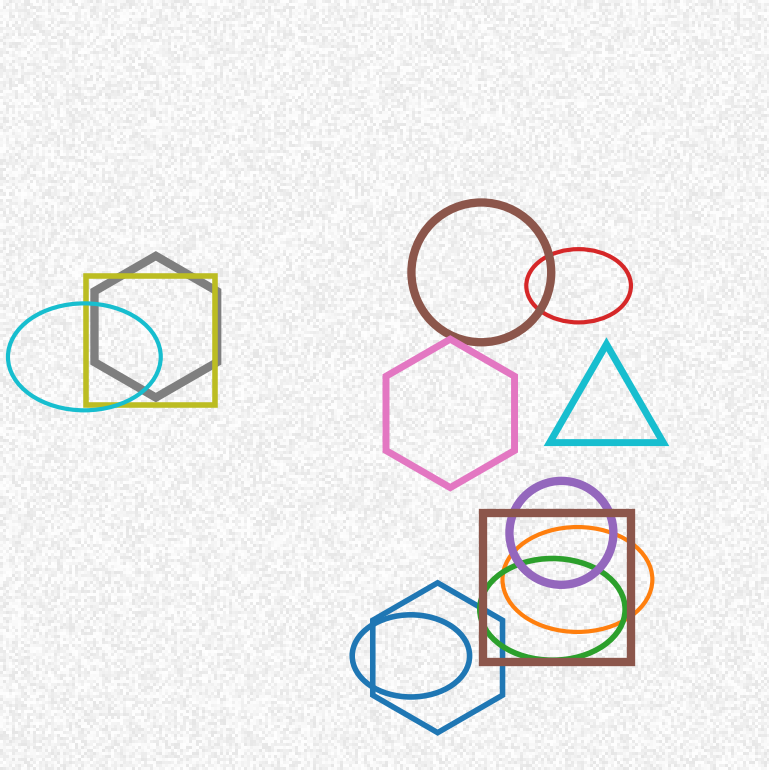[{"shape": "oval", "thickness": 2, "radius": 0.38, "center": [0.534, 0.148]}, {"shape": "hexagon", "thickness": 2, "radius": 0.49, "center": [0.568, 0.146]}, {"shape": "oval", "thickness": 1.5, "radius": 0.49, "center": [0.75, 0.247]}, {"shape": "oval", "thickness": 2, "radius": 0.47, "center": [0.717, 0.209]}, {"shape": "oval", "thickness": 1.5, "radius": 0.34, "center": [0.751, 0.629]}, {"shape": "circle", "thickness": 3, "radius": 0.34, "center": [0.729, 0.308]}, {"shape": "square", "thickness": 3, "radius": 0.48, "center": [0.723, 0.237]}, {"shape": "circle", "thickness": 3, "radius": 0.45, "center": [0.625, 0.646]}, {"shape": "hexagon", "thickness": 2.5, "radius": 0.48, "center": [0.585, 0.463]}, {"shape": "hexagon", "thickness": 3, "radius": 0.46, "center": [0.202, 0.576]}, {"shape": "square", "thickness": 2, "radius": 0.42, "center": [0.196, 0.557]}, {"shape": "triangle", "thickness": 2.5, "radius": 0.43, "center": [0.788, 0.468]}, {"shape": "oval", "thickness": 1.5, "radius": 0.5, "center": [0.11, 0.537]}]